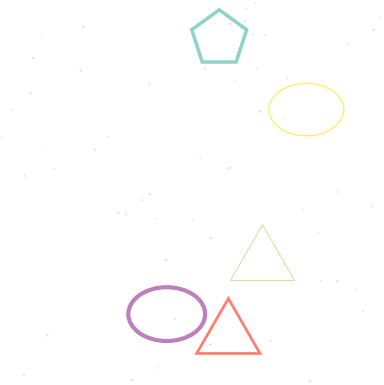[{"shape": "pentagon", "thickness": 2.5, "radius": 0.37, "center": [0.569, 0.9]}, {"shape": "triangle", "thickness": 2, "radius": 0.48, "center": [0.593, 0.129]}, {"shape": "triangle", "thickness": 0.5, "radius": 0.48, "center": [0.682, 0.32]}, {"shape": "oval", "thickness": 3, "radius": 0.5, "center": [0.433, 0.184]}, {"shape": "oval", "thickness": 1, "radius": 0.49, "center": [0.796, 0.715]}]